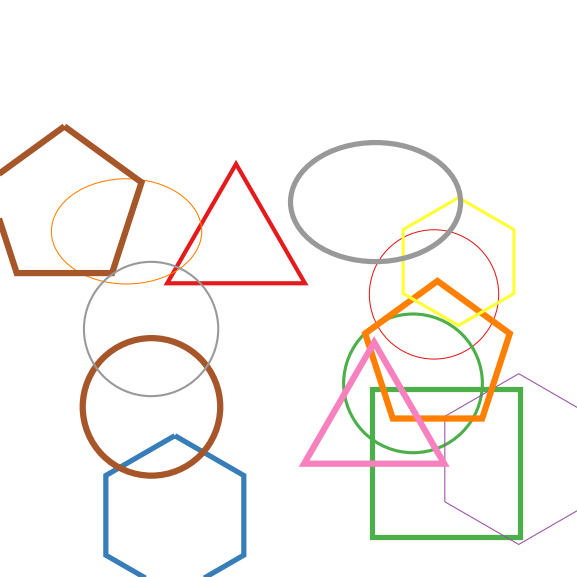[{"shape": "triangle", "thickness": 2, "radius": 0.69, "center": [0.409, 0.577]}, {"shape": "circle", "thickness": 0.5, "radius": 0.56, "center": [0.752, 0.489]}, {"shape": "hexagon", "thickness": 2.5, "radius": 0.69, "center": [0.303, 0.107]}, {"shape": "circle", "thickness": 1.5, "radius": 0.6, "center": [0.715, 0.335]}, {"shape": "square", "thickness": 2.5, "radius": 0.64, "center": [0.773, 0.198]}, {"shape": "hexagon", "thickness": 0.5, "radius": 0.74, "center": [0.898, 0.204]}, {"shape": "oval", "thickness": 0.5, "radius": 0.65, "center": [0.219, 0.598]}, {"shape": "pentagon", "thickness": 3, "radius": 0.66, "center": [0.758, 0.381]}, {"shape": "hexagon", "thickness": 1.5, "radius": 0.55, "center": [0.794, 0.546]}, {"shape": "pentagon", "thickness": 3, "radius": 0.7, "center": [0.111, 0.64]}, {"shape": "circle", "thickness": 3, "radius": 0.6, "center": [0.262, 0.295]}, {"shape": "triangle", "thickness": 3, "radius": 0.7, "center": [0.648, 0.266]}, {"shape": "circle", "thickness": 1, "radius": 0.58, "center": [0.262, 0.429]}, {"shape": "oval", "thickness": 2.5, "radius": 0.74, "center": [0.65, 0.649]}]